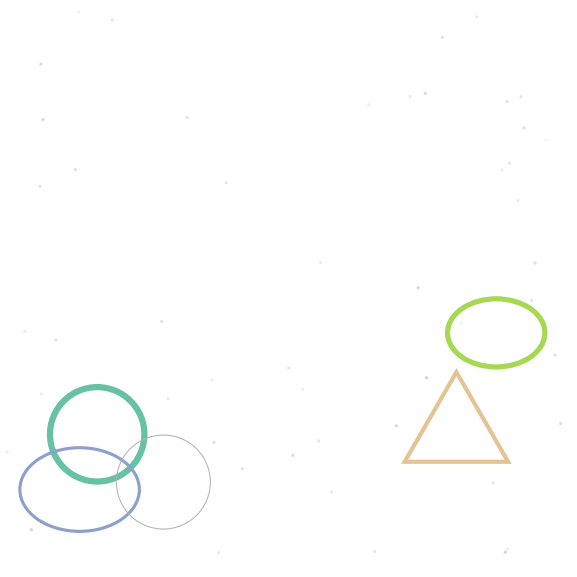[{"shape": "circle", "thickness": 3, "radius": 0.41, "center": [0.168, 0.247]}, {"shape": "oval", "thickness": 1.5, "radius": 0.52, "center": [0.138, 0.151]}, {"shape": "oval", "thickness": 2.5, "radius": 0.42, "center": [0.859, 0.423]}, {"shape": "triangle", "thickness": 2, "radius": 0.52, "center": [0.79, 0.251]}, {"shape": "circle", "thickness": 0.5, "radius": 0.41, "center": [0.283, 0.164]}]